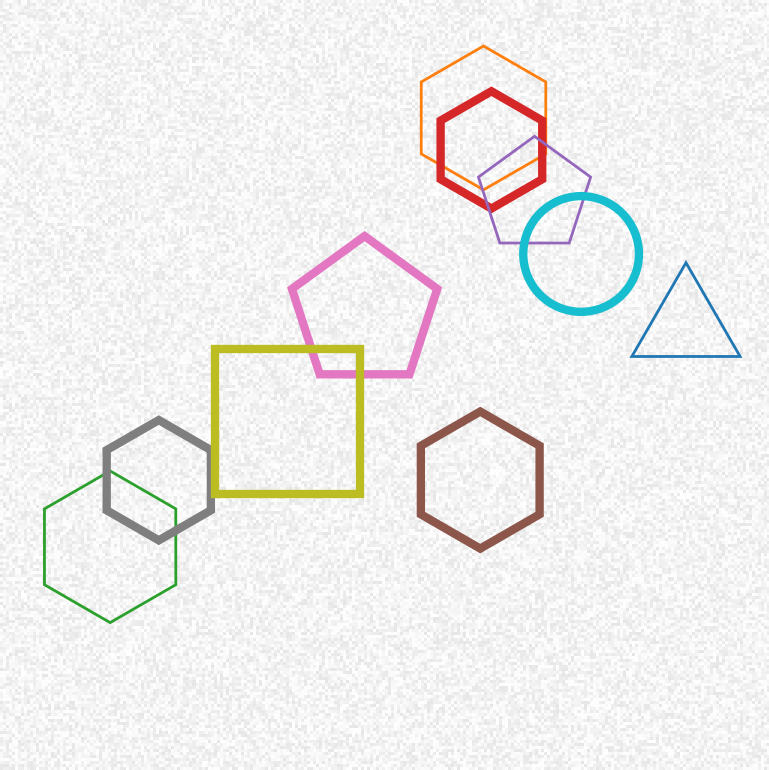[{"shape": "triangle", "thickness": 1, "radius": 0.41, "center": [0.891, 0.578]}, {"shape": "hexagon", "thickness": 1, "radius": 0.47, "center": [0.628, 0.847]}, {"shape": "hexagon", "thickness": 1, "radius": 0.49, "center": [0.143, 0.29]}, {"shape": "hexagon", "thickness": 3, "radius": 0.38, "center": [0.638, 0.805]}, {"shape": "pentagon", "thickness": 1, "radius": 0.38, "center": [0.694, 0.746]}, {"shape": "hexagon", "thickness": 3, "radius": 0.45, "center": [0.624, 0.377]}, {"shape": "pentagon", "thickness": 3, "radius": 0.5, "center": [0.473, 0.594]}, {"shape": "hexagon", "thickness": 3, "radius": 0.39, "center": [0.206, 0.376]}, {"shape": "square", "thickness": 3, "radius": 0.47, "center": [0.373, 0.452]}, {"shape": "circle", "thickness": 3, "radius": 0.38, "center": [0.755, 0.67]}]